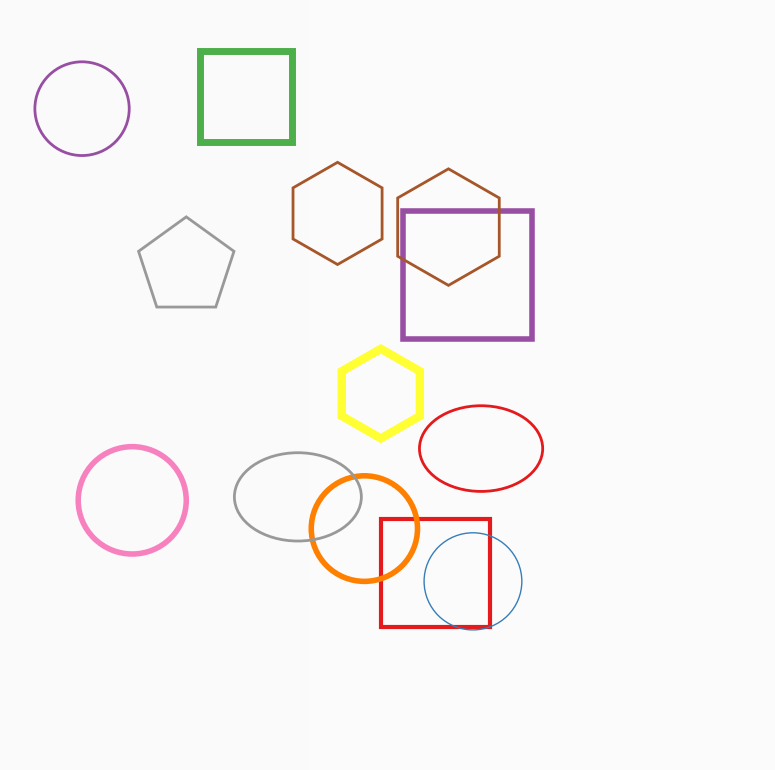[{"shape": "square", "thickness": 1.5, "radius": 0.35, "center": [0.562, 0.256]}, {"shape": "oval", "thickness": 1, "radius": 0.4, "center": [0.621, 0.417]}, {"shape": "circle", "thickness": 0.5, "radius": 0.32, "center": [0.61, 0.245]}, {"shape": "square", "thickness": 2.5, "radius": 0.3, "center": [0.317, 0.874]}, {"shape": "circle", "thickness": 1, "radius": 0.3, "center": [0.106, 0.859]}, {"shape": "square", "thickness": 2, "radius": 0.42, "center": [0.603, 0.643]}, {"shape": "circle", "thickness": 2, "radius": 0.34, "center": [0.47, 0.314]}, {"shape": "hexagon", "thickness": 3, "radius": 0.29, "center": [0.491, 0.489]}, {"shape": "hexagon", "thickness": 1, "radius": 0.33, "center": [0.436, 0.723]}, {"shape": "hexagon", "thickness": 1, "radius": 0.38, "center": [0.579, 0.705]}, {"shape": "circle", "thickness": 2, "radius": 0.35, "center": [0.171, 0.35]}, {"shape": "pentagon", "thickness": 1, "radius": 0.32, "center": [0.24, 0.654]}, {"shape": "oval", "thickness": 1, "radius": 0.41, "center": [0.384, 0.355]}]